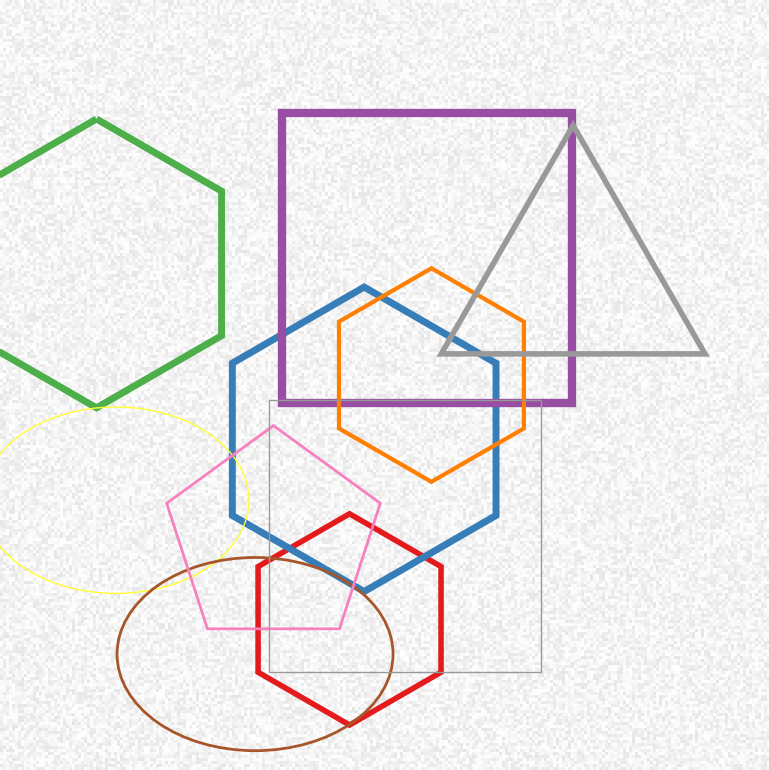[{"shape": "hexagon", "thickness": 2, "radius": 0.69, "center": [0.454, 0.196]}, {"shape": "hexagon", "thickness": 2.5, "radius": 0.99, "center": [0.473, 0.429]}, {"shape": "hexagon", "thickness": 2.5, "radius": 0.94, "center": [0.125, 0.658]}, {"shape": "square", "thickness": 3, "radius": 0.94, "center": [0.554, 0.665]}, {"shape": "hexagon", "thickness": 1.5, "radius": 0.69, "center": [0.56, 0.513]}, {"shape": "oval", "thickness": 0.5, "radius": 0.86, "center": [0.15, 0.35]}, {"shape": "oval", "thickness": 1, "radius": 0.9, "center": [0.331, 0.151]}, {"shape": "pentagon", "thickness": 1, "radius": 0.73, "center": [0.355, 0.301]}, {"shape": "square", "thickness": 0.5, "radius": 0.88, "center": [0.526, 0.304]}, {"shape": "triangle", "thickness": 2, "radius": 0.99, "center": [0.744, 0.639]}]